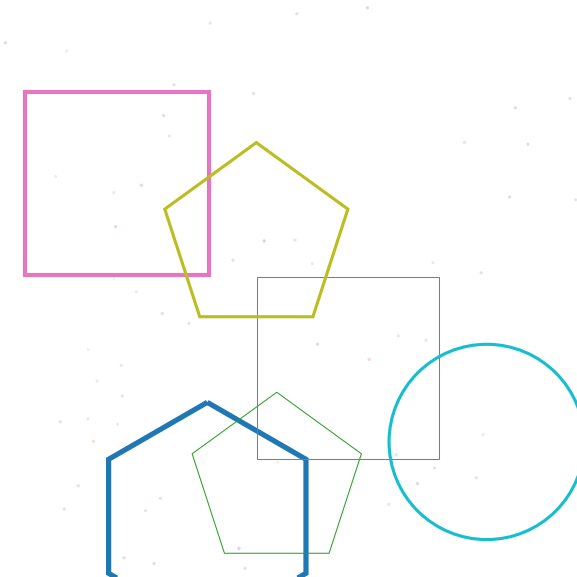[{"shape": "hexagon", "thickness": 2.5, "radius": 0.99, "center": [0.359, 0.105]}, {"shape": "pentagon", "thickness": 0.5, "radius": 0.77, "center": [0.479, 0.166]}, {"shape": "square", "thickness": 0.5, "radius": 0.79, "center": [0.603, 0.362]}, {"shape": "square", "thickness": 2, "radius": 0.79, "center": [0.203, 0.681]}, {"shape": "pentagon", "thickness": 1.5, "radius": 0.83, "center": [0.444, 0.586]}, {"shape": "circle", "thickness": 1.5, "radius": 0.85, "center": [0.843, 0.234]}]